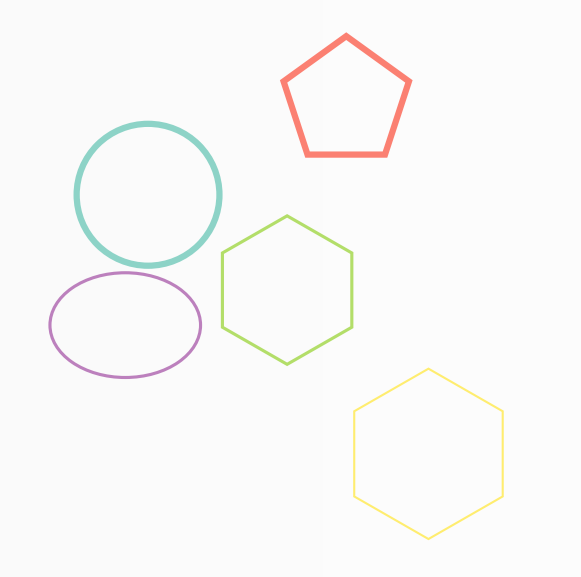[{"shape": "circle", "thickness": 3, "radius": 0.61, "center": [0.255, 0.662]}, {"shape": "pentagon", "thickness": 3, "radius": 0.57, "center": [0.596, 0.823]}, {"shape": "hexagon", "thickness": 1.5, "radius": 0.64, "center": [0.494, 0.497]}, {"shape": "oval", "thickness": 1.5, "radius": 0.65, "center": [0.215, 0.436]}, {"shape": "hexagon", "thickness": 1, "radius": 0.74, "center": [0.737, 0.213]}]